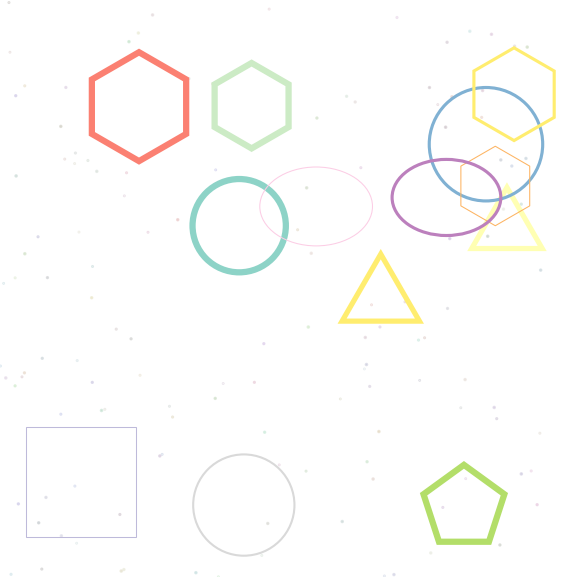[{"shape": "circle", "thickness": 3, "radius": 0.4, "center": [0.414, 0.608]}, {"shape": "triangle", "thickness": 2.5, "radius": 0.35, "center": [0.878, 0.604]}, {"shape": "square", "thickness": 0.5, "radius": 0.48, "center": [0.141, 0.165]}, {"shape": "hexagon", "thickness": 3, "radius": 0.47, "center": [0.241, 0.814]}, {"shape": "circle", "thickness": 1.5, "radius": 0.49, "center": [0.842, 0.749]}, {"shape": "hexagon", "thickness": 0.5, "radius": 0.34, "center": [0.858, 0.677]}, {"shape": "pentagon", "thickness": 3, "radius": 0.37, "center": [0.803, 0.121]}, {"shape": "oval", "thickness": 0.5, "radius": 0.49, "center": [0.547, 0.642]}, {"shape": "circle", "thickness": 1, "radius": 0.44, "center": [0.422, 0.125]}, {"shape": "oval", "thickness": 1.5, "radius": 0.47, "center": [0.773, 0.657]}, {"shape": "hexagon", "thickness": 3, "radius": 0.37, "center": [0.436, 0.816]}, {"shape": "triangle", "thickness": 2.5, "radius": 0.39, "center": [0.659, 0.482]}, {"shape": "hexagon", "thickness": 1.5, "radius": 0.4, "center": [0.89, 0.836]}]